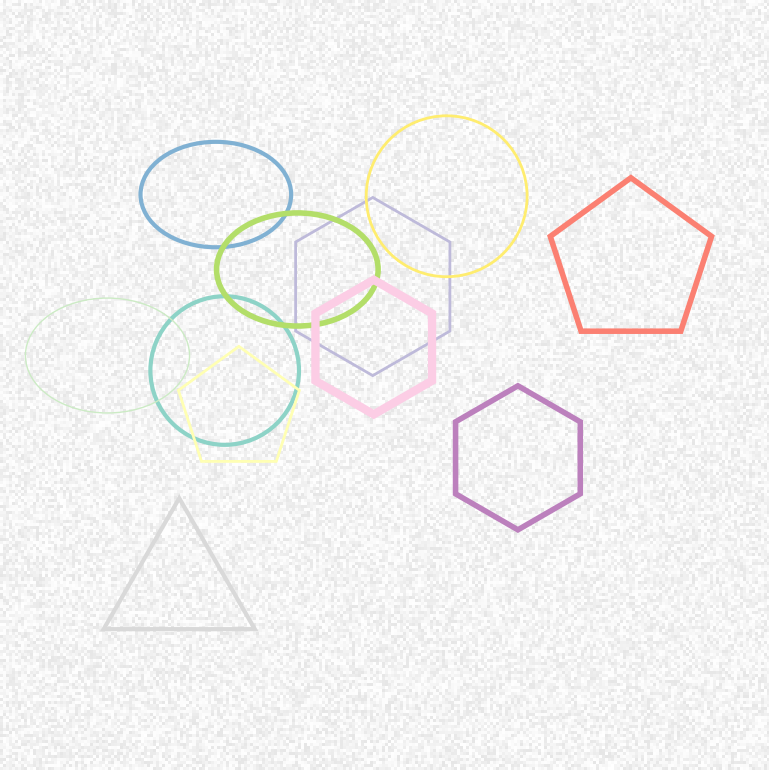[{"shape": "circle", "thickness": 1.5, "radius": 0.48, "center": [0.292, 0.519]}, {"shape": "pentagon", "thickness": 1, "radius": 0.41, "center": [0.31, 0.468]}, {"shape": "hexagon", "thickness": 1, "radius": 0.58, "center": [0.484, 0.628]}, {"shape": "pentagon", "thickness": 2, "radius": 0.55, "center": [0.819, 0.659]}, {"shape": "oval", "thickness": 1.5, "radius": 0.49, "center": [0.28, 0.747]}, {"shape": "oval", "thickness": 2, "radius": 0.52, "center": [0.386, 0.65]}, {"shape": "hexagon", "thickness": 3, "radius": 0.44, "center": [0.485, 0.549]}, {"shape": "triangle", "thickness": 1.5, "radius": 0.57, "center": [0.233, 0.24]}, {"shape": "hexagon", "thickness": 2, "radius": 0.47, "center": [0.673, 0.405]}, {"shape": "oval", "thickness": 0.5, "radius": 0.53, "center": [0.14, 0.538]}, {"shape": "circle", "thickness": 1, "radius": 0.52, "center": [0.58, 0.745]}]